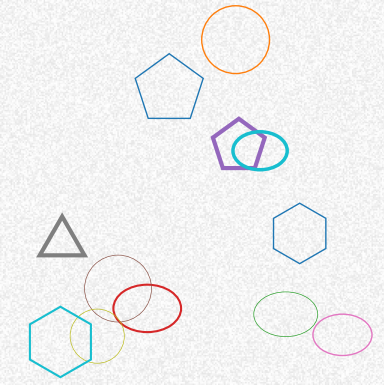[{"shape": "pentagon", "thickness": 1, "radius": 0.46, "center": [0.44, 0.768]}, {"shape": "hexagon", "thickness": 1, "radius": 0.39, "center": [0.778, 0.394]}, {"shape": "circle", "thickness": 1, "radius": 0.44, "center": [0.612, 0.897]}, {"shape": "oval", "thickness": 0.5, "radius": 0.42, "center": [0.742, 0.184]}, {"shape": "oval", "thickness": 1.5, "radius": 0.44, "center": [0.382, 0.199]}, {"shape": "pentagon", "thickness": 3, "radius": 0.35, "center": [0.62, 0.621]}, {"shape": "circle", "thickness": 0.5, "radius": 0.43, "center": [0.307, 0.25]}, {"shape": "oval", "thickness": 1, "radius": 0.38, "center": [0.89, 0.13]}, {"shape": "triangle", "thickness": 3, "radius": 0.34, "center": [0.161, 0.37]}, {"shape": "circle", "thickness": 0.5, "radius": 0.35, "center": [0.253, 0.127]}, {"shape": "oval", "thickness": 2.5, "radius": 0.35, "center": [0.676, 0.608]}, {"shape": "hexagon", "thickness": 1.5, "radius": 0.46, "center": [0.157, 0.112]}]